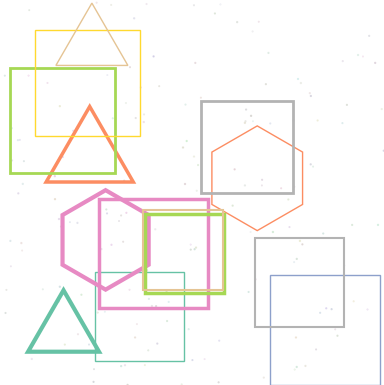[{"shape": "square", "thickness": 1, "radius": 0.58, "center": [0.361, 0.178]}, {"shape": "triangle", "thickness": 3, "radius": 0.53, "center": [0.165, 0.14]}, {"shape": "hexagon", "thickness": 1, "radius": 0.68, "center": [0.668, 0.537]}, {"shape": "triangle", "thickness": 2.5, "radius": 0.65, "center": [0.233, 0.593]}, {"shape": "square", "thickness": 1, "radius": 0.71, "center": [0.844, 0.142]}, {"shape": "square", "thickness": 2.5, "radius": 0.71, "center": [0.399, 0.342]}, {"shape": "hexagon", "thickness": 3, "radius": 0.65, "center": [0.274, 0.377]}, {"shape": "square", "thickness": 2.5, "radius": 0.52, "center": [0.479, 0.341]}, {"shape": "square", "thickness": 2, "radius": 0.68, "center": [0.163, 0.688]}, {"shape": "square", "thickness": 1, "radius": 0.68, "center": [0.228, 0.784]}, {"shape": "triangle", "thickness": 1, "radius": 0.54, "center": [0.239, 0.884]}, {"shape": "square", "thickness": 1.5, "radius": 0.52, "center": [0.475, 0.351]}, {"shape": "square", "thickness": 2, "radius": 0.6, "center": [0.642, 0.618]}, {"shape": "square", "thickness": 1.5, "radius": 0.58, "center": [0.778, 0.265]}]